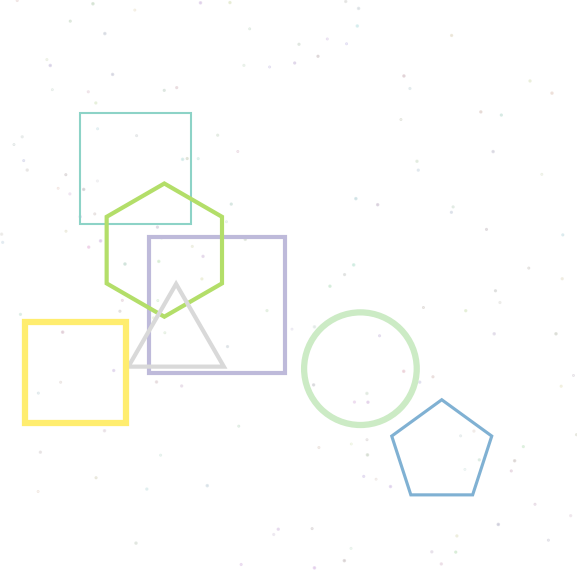[{"shape": "square", "thickness": 1, "radius": 0.48, "center": [0.235, 0.708]}, {"shape": "square", "thickness": 2, "radius": 0.59, "center": [0.376, 0.471]}, {"shape": "pentagon", "thickness": 1.5, "radius": 0.46, "center": [0.765, 0.216]}, {"shape": "hexagon", "thickness": 2, "radius": 0.58, "center": [0.285, 0.566]}, {"shape": "triangle", "thickness": 2, "radius": 0.48, "center": [0.305, 0.412]}, {"shape": "circle", "thickness": 3, "radius": 0.49, "center": [0.624, 0.361]}, {"shape": "square", "thickness": 3, "radius": 0.44, "center": [0.131, 0.354]}]